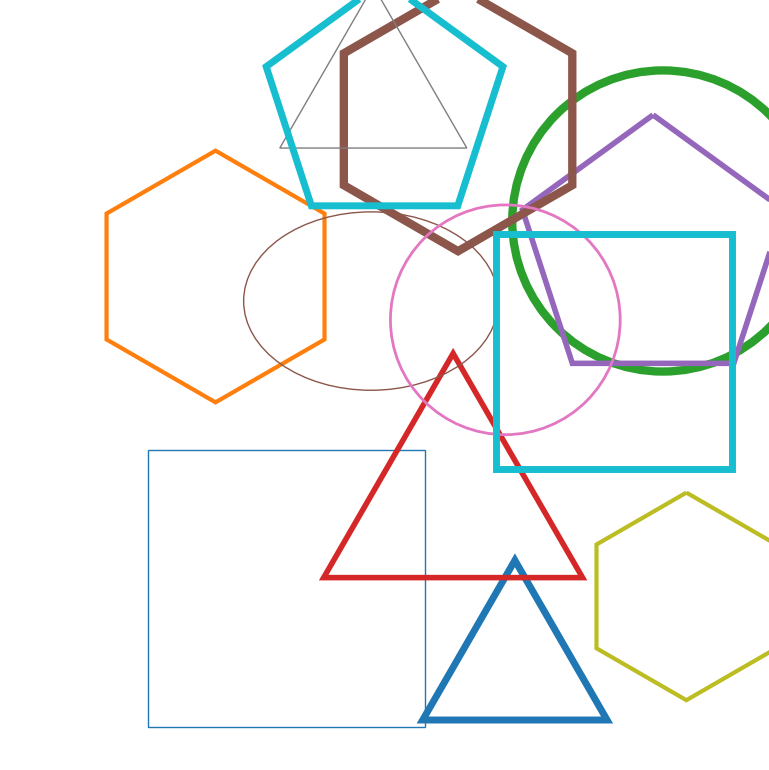[{"shape": "square", "thickness": 0.5, "radius": 0.9, "center": [0.373, 0.236]}, {"shape": "triangle", "thickness": 2.5, "radius": 0.69, "center": [0.669, 0.134]}, {"shape": "hexagon", "thickness": 1.5, "radius": 0.82, "center": [0.28, 0.641]}, {"shape": "circle", "thickness": 3, "radius": 0.98, "center": [0.861, 0.713]}, {"shape": "triangle", "thickness": 2, "radius": 0.97, "center": [0.588, 0.347]}, {"shape": "pentagon", "thickness": 2, "radius": 0.89, "center": [0.848, 0.672]}, {"shape": "oval", "thickness": 0.5, "radius": 0.83, "center": [0.482, 0.609]}, {"shape": "hexagon", "thickness": 3, "radius": 0.86, "center": [0.595, 0.845]}, {"shape": "circle", "thickness": 1, "radius": 0.75, "center": [0.656, 0.585]}, {"shape": "triangle", "thickness": 0.5, "radius": 0.7, "center": [0.485, 0.878]}, {"shape": "hexagon", "thickness": 1.5, "radius": 0.67, "center": [0.891, 0.225]}, {"shape": "square", "thickness": 2.5, "radius": 0.77, "center": [0.797, 0.544]}, {"shape": "pentagon", "thickness": 2.5, "radius": 0.81, "center": [0.499, 0.863]}]